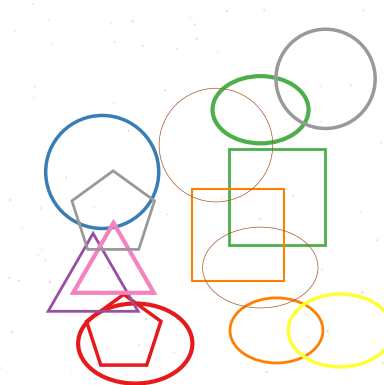[{"shape": "oval", "thickness": 3, "radius": 0.74, "center": [0.351, 0.108]}, {"shape": "pentagon", "thickness": 2.5, "radius": 0.51, "center": [0.321, 0.134]}, {"shape": "circle", "thickness": 2.5, "radius": 0.73, "center": [0.265, 0.553]}, {"shape": "square", "thickness": 2, "radius": 0.63, "center": [0.719, 0.488]}, {"shape": "oval", "thickness": 3, "radius": 0.62, "center": [0.677, 0.715]}, {"shape": "triangle", "thickness": 2, "radius": 0.67, "center": [0.242, 0.259]}, {"shape": "square", "thickness": 1.5, "radius": 0.6, "center": [0.618, 0.39]}, {"shape": "oval", "thickness": 2, "radius": 0.6, "center": [0.718, 0.142]}, {"shape": "oval", "thickness": 2.5, "radius": 0.68, "center": [0.884, 0.142]}, {"shape": "oval", "thickness": 0.5, "radius": 0.75, "center": [0.676, 0.305]}, {"shape": "circle", "thickness": 0.5, "radius": 0.74, "center": [0.561, 0.623]}, {"shape": "triangle", "thickness": 3, "radius": 0.61, "center": [0.295, 0.3]}, {"shape": "circle", "thickness": 2.5, "radius": 0.64, "center": [0.846, 0.795]}, {"shape": "pentagon", "thickness": 2, "radius": 0.56, "center": [0.294, 0.443]}]